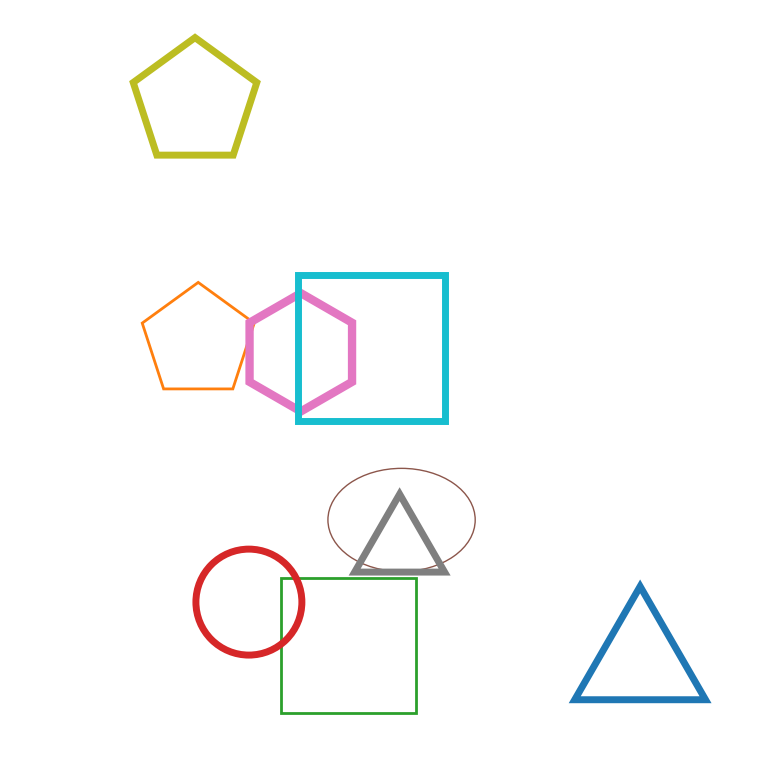[{"shape": "triangle", "thickness": 2.5, "radius": 0.49, "center": [0.831, 0.14]}, {"shape": "pentagon", "thickness": 1, "radius": 0.38, "center": [0.257, 0.557]}, {"shape": "square", "thickness": 1, "radius": 0.44, "center": [0.452, 0.162]}, {"shape": "circle", "thickness": 2.5, "radius": 0.34, "center": [0.323, 0.218]}, {"shape": "oval", "thickness": 0.5, "radius": 0.48, "center": [0.522, 0.325]}, {"shape": "hexagon", "thickness": 3, "radius": 0.38, "center": [0.391, 0.542]}, {"shape": "triangle", "thickness": 2.5, "radius": 0.34, "center": [0.519, 0.291]}, {"shape": "pentagon", "thickness": 2.5, "radius": 0.42, "center": [0.253, 0.867]}, {"shape": "square", "thickness": 2.5, "radius": 0.48, "center": [0.482, 0.548]}]